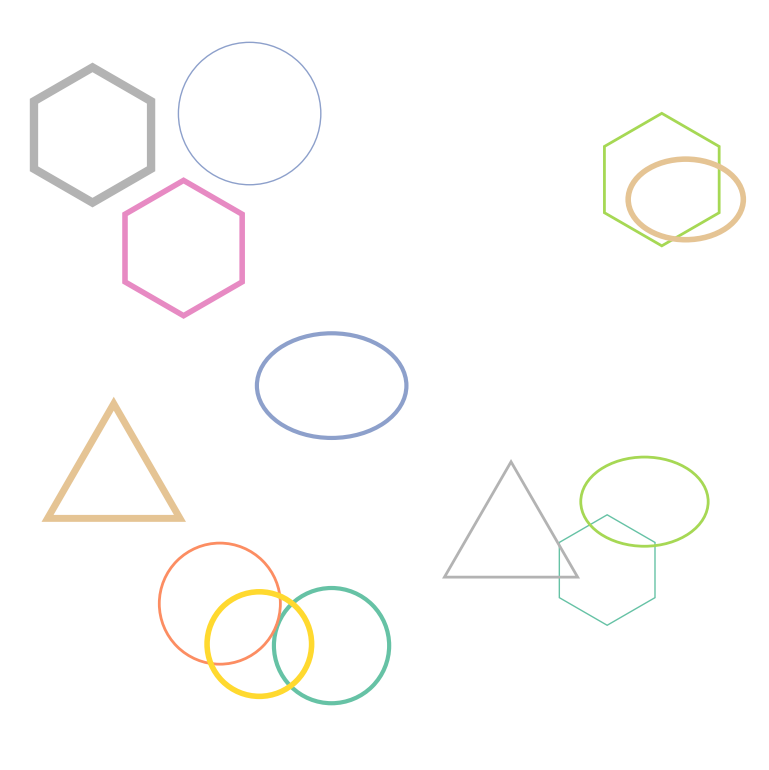[{"shape": "circle", "thickness": 1.5, "radius": 0.37, "center": [0.431, 0.162]}, {"shape": "hexagon", "thickness": 0.5, "radius": 0.36, "center": [0.789, 0.26]}, {"shape": "circle", "thickness": 1, "radius": 0.39, "center": [0.285, 0.216]}, {"shape": "circle", "thickness": 0.5, "radius": 0.46, "center": [0.324, 0.853]}, {"shape": "oval", "thickness": 1.5, "radius": 0.49, "center": [0.431, 0.499]}, {"shape": "hexagon", "thickness": 2, "radius": 0.44, "center": [0.238, 0.678]}, {"shape": "hexagon", "thickness": 1, "radius": 0.43, "center": [0.859, 0.767]}, {"shape": "oval", "thickness": 1, "radius": 0.41, "center": [0.837, 0.349]}, {"shape": "circle", "thickness": 2, "radius": 0.34, "center": [0.337, 0.164]}, {"shape": "triangle", "thickness": 2.5, "radius": 0.5, "center": [0.148, 0.376]}, {"shape": "oval", "thickness": 2, "radius": 0.37, "center": [0.891, 0.741]}, {"shape": "hexagon", "thickness": 3, "radius": 0.44, "center": [0.12, 0.825]}, {"shape": "triangle", "thickness": 1, "radius": 0.5, "center": [0.664, 0.3]}]